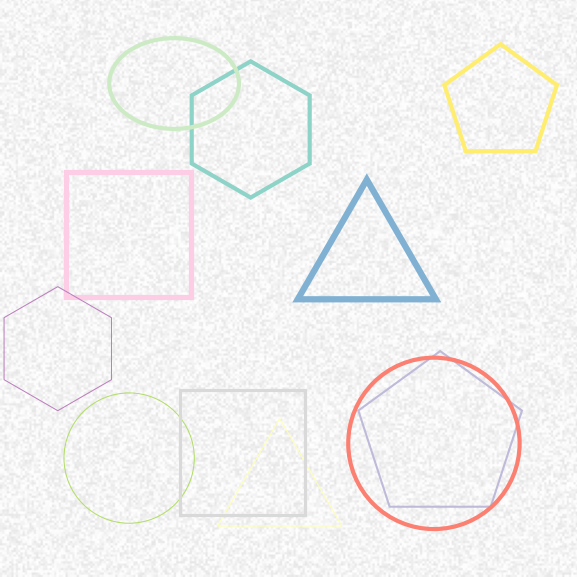[{"shape": "hexagon", "thickness": 2, "radius": 0.59, "center": [0.434, 0.775]}, {"shape": "triangle", "thickness": 0.5, "radius": 0.62, "center": [0.484, 0.15]}, {"shape": "pentagon", "thickness": 1, "radius": 0.74, "center": [0.762, 0.242]}, {"shape": "circle", "thickness": 2, "radius": 0.74, "center": [0.751, 0.231]}, {"shape": "triangle", "thickness": 3, "radius": 0.69, "center": [0.635, 0.55]}, {"shape": "circle", "thickness": 0.5, "radius": 0.56, "center": [0.224, 0.206]}, {"shape": "square", "thickness": 2.5, "radius": 0.54, "center": [0.222, 0.592]}, {"shape": "square", "thickness": 1.5, "radius": 0.54, "center": [0.42, 0.215]}, {"shape": "hexagon", "thickness": 0.5, "radius": 0.54, "center": [0.1, 0.395]}, {"shape": "oval", "thickness": 2, "radius": 0.56, "center": [0.301, 0.855]}, {"shape": "pentagon", "thickness": 2, "radius": 0.51, "center": [0.867, 0.82]}]